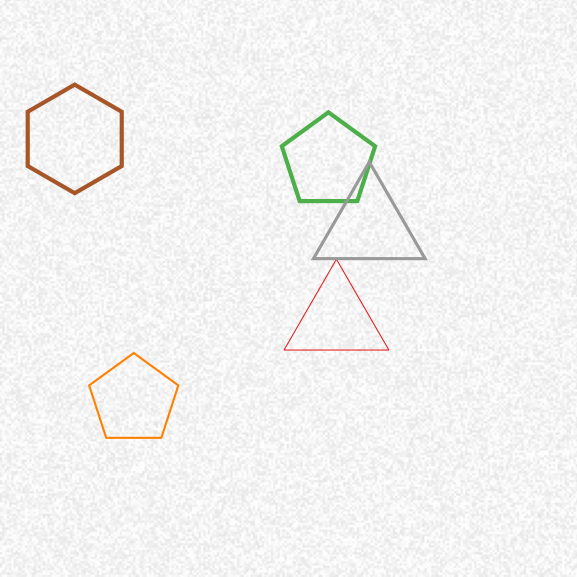[{"shape": "triangle", "thickness": 0.5, "radius": 0.52, "center": [0.583, 0.445]}, {"shape": "pentagon", "thickness": 2, "radius": 0.42, "center": [0.569, 0.72]}, {"shape": "pentagon", "thickness": 1, "radius": 0.41, "center": [0.232, 0.307]}, {"shape": "hexagon", "thickness": 2, "radius": 0.47, "center": [0.129, 0.759]}, {"shape": "triangle", "thickness": 1.5, "radius": 0.56, "center": [0.639, 0.607]}]